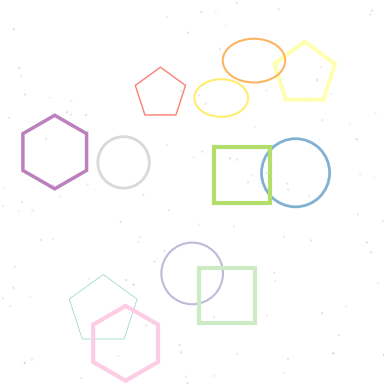[{"shape": "pentagon", "thickness": 0.5, "radius": 0.46, "center": [0.268, 0.194]}, {"shape": "pentagon", "thickness": 3, "radius": 0.42, "center": [0.791, 0.808]}, {"shape": "circle", "thickness": 1.5, "radius": 0.4, "center": [0.499, 0.29]}, {"shape": "pentagon", "thickness": 1, "radius": 0.34, "center": [0.417, 0.757]}, {"shape": "circle", "thickness": 2, "radius": 0.44, "center": [0.768, 0.551]}, {"shape": "oval", "thickness": 1.5, "radius": 0.41, "center": [0.66, 0.843]}, {"shape": "square", "thickness": 3, "radius": 0.36, "center": [0.629, 0.546]}, {"shape": "hexagon", "thickness": 3, "radius": 0.49, "center": [0.326, 0.108]}, {"shape": "circle", "thickness": 2, "radius": 0.33, "center": [0.321, 0.578]}, {"shape": "hexagon", "thickness": 2.5, "radius": 0.48, "center": [0.142, 0.605]}, {"shape": "square", "thickness": 3, "radius": 0.36, "center": [0.589, 0.233]}, {"shape": "oval", "thickness": 1.5, "radius": 0.35, "center": [0.575, 0.745]}]